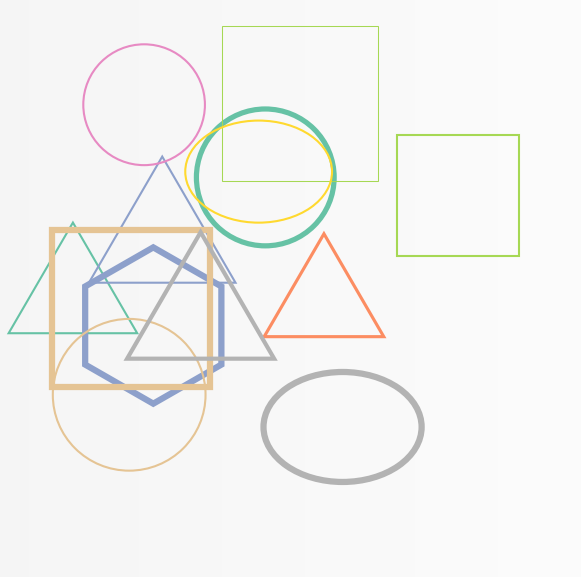[{"shape": "triangle", "thickness": 1, "radius": 0.64, "center": [0.125, 0.486]}, {"shape": "circle", "thickness": 2.5, "radius": 0.59, "center": [0.456, 0.692]}, {"shape": "triangle", "thickness": 1.5, "radius": 0.59, "center": [0.557, 0.476]}, {"shape": "hexagon", "thickness": 3, "radius": 0.68, "center": [0.264, 0.435]}, {"shape": "triangle", "thickness": 1, "radius": 0.73, "center": [0.279, 0.582]}, {"shape": "circle", "thickness": 1, "radius": 0.52, "center": [0.248, 0.818]}, {"shape": "square", "thickness": 1, "radius": 0.52, "center": [0.788, 0.661]}, {"shape": "square", "thickness": 0.5, "radius": 0.67, "center": [0.516, 0.82]}, {"shape": "oval", "thickness": 1, "radius": 0.63, "center": [0.445, 0.702]}, {"shape": "circle", "thickness": 1, "radius": 0.66, "center": [0.222, 0.316]}, {"shape": "square", "thickness": 3, "radius": 0.68, "center": [0.226, 0.464]}, {"shape": "triangle", "thickness": 2, "radius": 0.73, "center": [0.345, 0.451]}, {"shape": "oval", "thickness": 3, "radius": 0.68, "center": [0.589, 0.26]}]